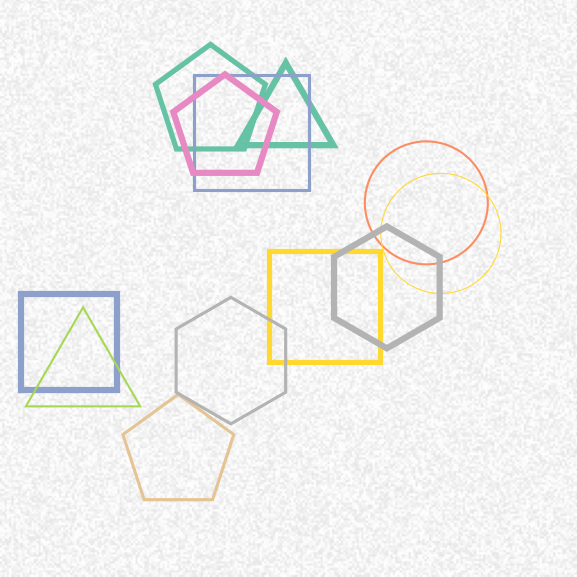[{"shape": "pentagon", "thickness": 2.5, "radius": 0.5, "center": [0.364, 0.822]}, {"shape": "triangle", "thickness": 3, "radius": 0.47, "center": [0.495, 0.795]}, {"shape": "circle", "thickness": 1, "radius": 0.53, "center": [0.738, 0.648]}, {"shape": "square", "thickness": 3, "radius": 0.42, "center": [0.119, 0.406]}, {"shape": "square", "thickness": 1.5, "radius": 0.5, "center": [0.436, 0.77]}, {"shape": "pentagon", "thickness": 3, "radius": 0.47, "center": [0.39, 0.776]}, {"shape": "triangle", "thickness": 1, "radius": 0.57, "center": [0.144, 0.353]}, {"shape": "square", "thickness": 2.5, "radius": 0.48, "center": [0.562, 0.469]}, {"shape": "circle", "thickness": 0.5, "radius": 0.52, "center": [0.763, 0.595]}, {"shape": "pentagon", "thickness": 1.5, "radius": 0.5, "center": [0.309, 0.215]}, {"shape": "hexagon", "thickness": 3, "radius": 0.53, "center": [0.67, 0.502]}, {"shape": "hexagon", "thickness": 1.5, "radius": 0.55, "center": [0.4, 0.375]}]